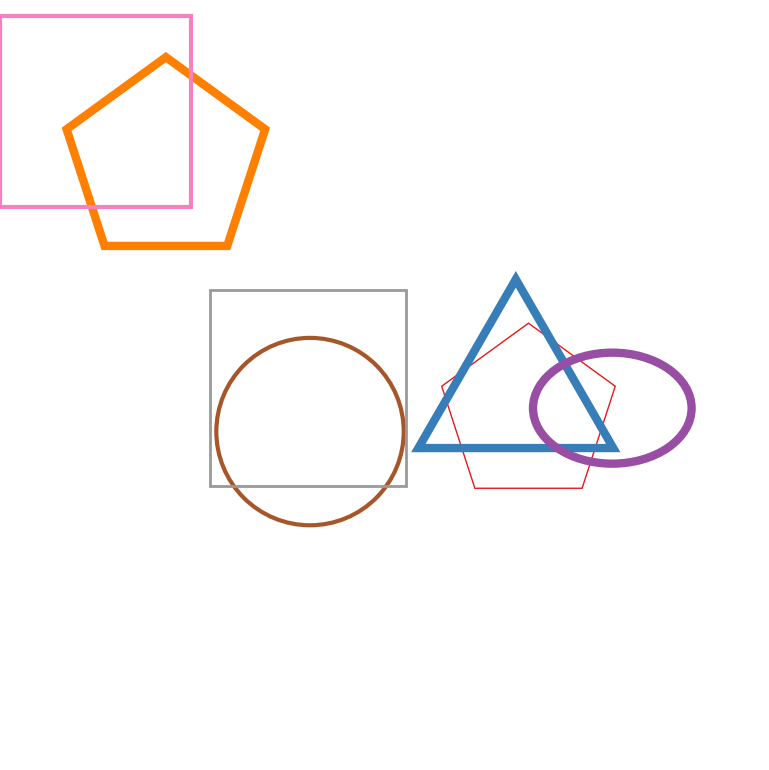[{"shape": "pentagon", "thickness": 0.5, "radius": 0.59, "center": [0.686, 0.462]}, {"shape": "triangle", "thickness": 3, "radius": 0.73, "center": [0.67, 0.491]}, {"shape": "oval", "thickness": 3, "radius": 0.51, "center": [0.795, 0.47]}, {"shape": "pentagon", "thickness": 3, "radius": 0.68, "center": [0.215, 0.79]}, {"shape": "circle", "thickness": 1.5, "radius": 0.61, "center": [0.403, 0.44]}, {"shape": "square", "thickness": 1.5, "radius": 0.62, "center": [0.124, 0.855]}, {"shape": "square", "thickness": 1, "radius": 0.64, "center": [0.4, 0.497]}]